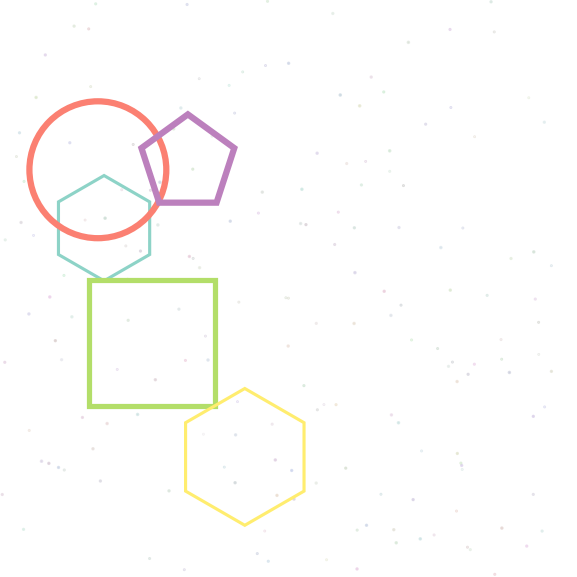[{"shape": "hexagon", "thickness": 1.5, "radius": 0.46, "center": [0.18, 0.604]}, {"shape": "circle", "thickness": 3, "radius": 0.59, "center": [0.169, 0.705]}, {"shape": "square", "thickness": 2.5, "radius": 0.55, "center": [0.263, 0.405]}, {"shape": "pentagon", "thickness": 3, "radius": 0.42, "center": [0.325, 0.717]}, {"shape": "hexagon", "thickness": 1.5, "radius": 0.59, "center": [0.424, 0.208]}]